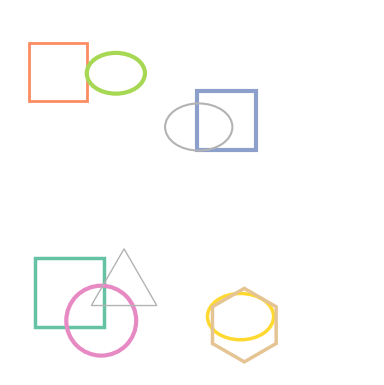[{"shape": "square", "thickness": 2.5, "radius": 0.45, "center": [0.181, 0.24]}, {"shape": "square", "thickness": 2, "radius": 0.37, "center": [0.15, 0.812]}, {"shape": "square", "thickness": 3, "radius": 0.38, "center": [0.587, 0.686]}, {"shape": "circle", "thickness": 3, "radius": 0.45, "center": [0.263, 0.167]}, {"shape": "oval", "thickness": 3, "radius": 0.38, "center": [0.301, 0.81]}, {"shape": "oval", "thickness": 2.5, "radius": 0.43, "center": [0.625, 0.178]}, {"shape": "hexagon", "thickness": 2.5, "radius": 0.48, "center": [0.635, 0.156]}, {"shape": "oval", "thickness": 1.5, "radius": 0.44, "center": [0.516, 0.67]}, {"shape": "triangle", "thickness": 1, "radius": 0.49, "center": [0.322, 0.256]}]